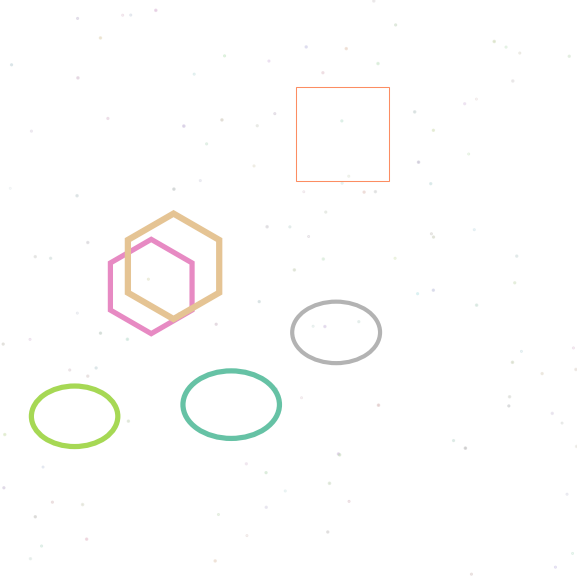[{"shape": "oval", "thickness": 2.5, "radius": 0.42, "center": [0.4, 0.298]}, {"shape": "square", "thickness": 0.5, "radius": 0.41, "center": [0.593, 0.767]}, {"shape": "hexagon", "thickness": 2.5, "radius": 0.41, "center": [0.262, 0.503]}, {"shape": "oval", "thickness": 2.5, "radius": 0.37, "center": [0.129, 0.278]}, {"shape": "hexagon", "thickness": 3, "radius": 0.46, "center": [0.301, 0.538]}, {"shape": "oval", "thickness": 2, "radius": 0.38, "center": [0.582, 0.424]}]